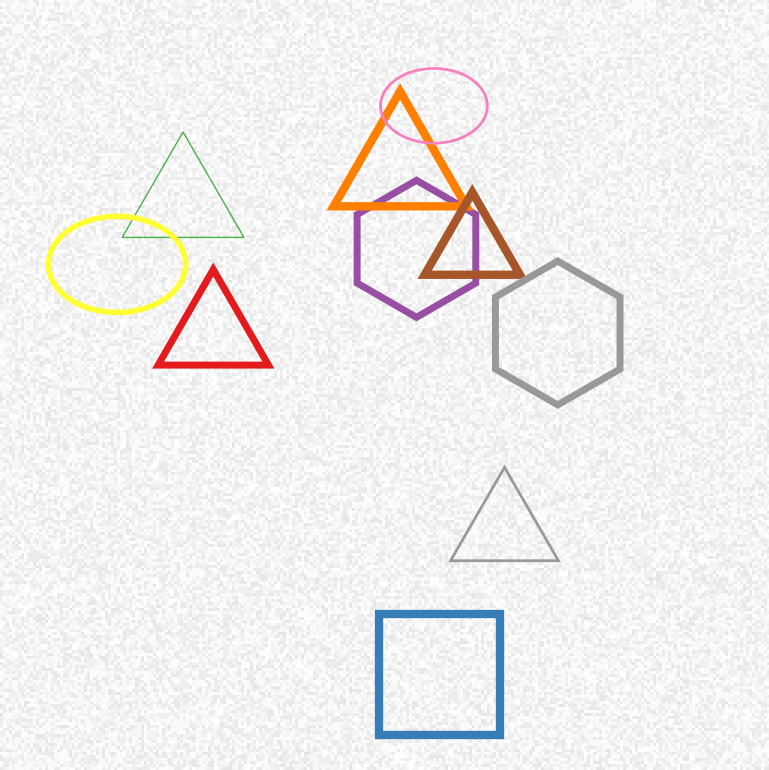[{"shape": "triangle", "thickness": 2.5, "radius": 0.41, "center": [0.277, 0.567]}, {"shape": "square", "thickness": 3, "radius": 0.39, "center": [0.571, 0.124]}, {"shape": "triangle", "thickness": 0.5, "radius": 0.46, "center": [0.238, 0.737]}, {"shape": "hexagon", "thickness": 2.5, "radius": 0.44, "center": [0.541, 0.677]}, {"shape": "triangle", "thickness": 3, "radius": 0.5, "center": [0.52, 0.782]}, {"shape": "oval", "thickness": 2, "radius": 0.45, "center": [0.152, 0.657]}, {"shape": "triangle", "thickness": 3, "radius": 0.36, "center": [0.613, 0.679]}, {"shape": "oval", "thickness": 1, "radius": 0.35, "center": [0.564, 0.863]}, {"shape": "triangle", "thickness": 1, "radius": 0.4, "center": [0.655, 0.312]}, {"shape": "hexagon", "thickness": 2.5, "radius": 0.47, "center": [0.724, 0.567]}]